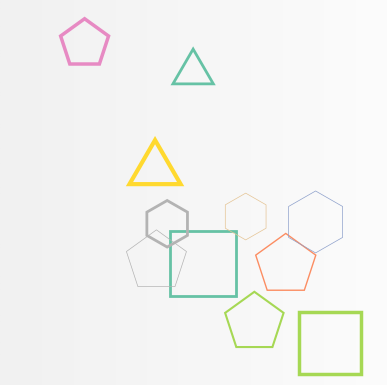[{"shape": "square", "thickness": 2, "radius": 0.42, "center": [0.524, 0.315]}, {"shape": "triangle", "thickness": 2, "radius": 0.3, "center": [0.498, 0.812]}, {"shape": "pentagon", "thickness": 1, "radius": 0.41, "center": [0.737, 0.312]}, {"shape": "hexagon", "thickness": 0.5, "radius": 0.4, "center": [0.814, 0.424]}, {"shape": "pentagon", "thickness": 2.5, "radius": 0.33, "center": [0.218, 0.886]}, {"shape": "square", "thickness": 2.5, "radius": 0.4, "center": [0.851, 0.109]}, {"shape": "pentagon", "thickness": 1.5, "radius": 0.4, "center": [0.656, 0.163]}, {"shape": "triangle", "thickness": 3, "radius": 0.38, "center": [0.4, 0.56]}, {"shape": "hexagon", "thickness": 0.5, "radius": 0.3, "center": [0.634, 0.438]}, {"shape": "pentagon", "thickness": 0.5, "radius": 0.41, "center": [0.404, 0.322]}, {"shape": "hexagon", "thickness": 2, "radius": 0.3, "center": [0.431, 0.419]}]